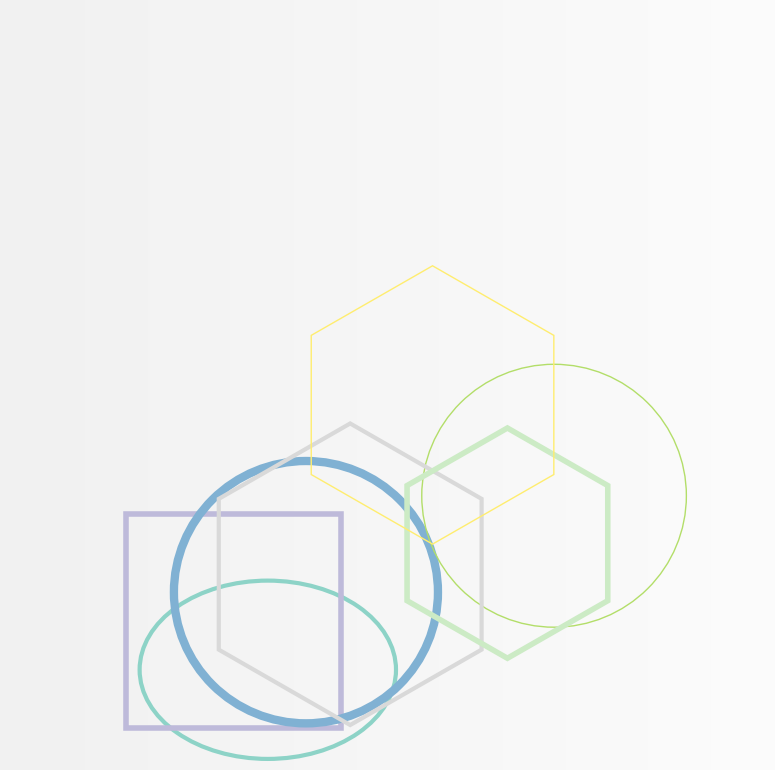[{"shape": "oval", "thickness": 1.5, "radius": 0.83, "center": [0.346, 0.13]}, {"shape": "square", "thickness": 2, "radius": 0.69, "center": [0.302, 0.193]}, {"shape": "circle", "thickness": 3, "radius": 0.85, "center": [0.395, 0.231]}, {"shape": "circle", "thickness": 0.5, "radius": 0.85, "center": [0.715, 0.356]}, {"shape": "hexagon", "thickness": 1.5, "radius": 0.98, "center": [0.452, 0.254]}, {"shape": "hexagon", "thickness": 2, "radius": 0.75, "center": [0.655, 0.295]}, {"shape": "hexagon", "thickness": 0.5, "radius": 0.9, "center": [0.558, 0.474]}]